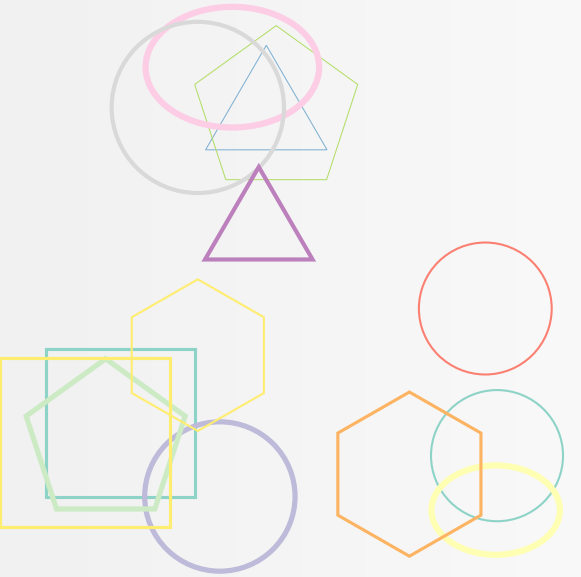[{"shape": "square", "thickness": 1.5, "radius": 0.64, "center": [0.207, 0.267]}, {"shape": "circle", "thickness": 1, "radius": 0.57, "center": [0.855, 0.21]}, {"shape": "oval", "thickness": 3, "radius": 0.55, "center": [0.853, 0.116]}, {"shape": "circle", "thickness": 2.5, "radius": 0.65, "center": [0.378, 0.139]}, {"shape": "circle", "thickness": 1, "radius": 0.57, "center": [0.835, 0.465]}, {"shape": "triangle", "thickness": 0.5, "radius": 0.6, "center": [0.458, 0.8]}, {"shape": "hexagon", "thickness": 1.5, "radius": 0.71, "center": [0.704, 0.178]}, {"shape": "pentagon", "thickness": 0.5, "radius": 0.74, "center": [0.475, 0.807]}, {"shape": "oval", "thickness": 3, "radius": 0.75, "center": [0.4, 0.883]}, {"shape": "circle", "thickness": 2, "radius": 0.74, "center": [0.34, 0.813]}, {"shape": "triangle", "thickness": 2, "radius": 0.53, "center": [0.445, 0.603]}, {"shape": "pentagon", "thickness": 2.5, "radius": 0.72, "center": [0.182, 0.234]}, {"shape": "hexagon", "thickness": 1, "radius": 0.66, "center": [0.34, 0.384]}, {"shape": "square", "thickness": 1.5, "radius": 0.73, "center": [0.146, 0.234]}]